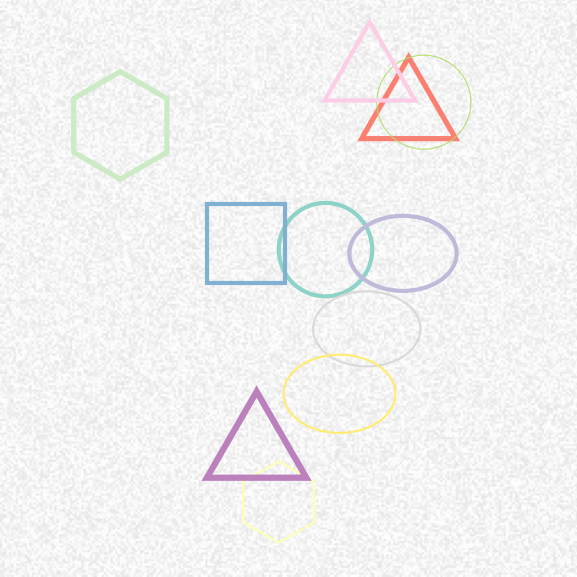[{"shape": "circle", "thickness": 2, "radius": 0.4, "center": [0.564, 0.567]}, {"shape": "hexagon", "thickness": 1, "radius": 0.35, "center": [0.482, 0.13]}, {"shape": "oval", "thickness": 2, "radius": 0.46, "center": [0.698, 0.56]}, {"shape": "triangle", "thickness": 2.5, "radius": 0.47, "center": [0.708, 0.806]}, {"shape": "square", "thickness": 2, "radius": 0.34, "center": [0.426, 0.578]}, {"shape": "circle", "thickness": 0.5, "radius": 0.41, "center": [0.734, 0.822]}, {"shape": "triangle", "thickness": 2, "radius": 0.45, "center": [0.64, 0.87]}, {"shape": "oval", "thickness": 1, "radius": 0.46, "center": [0.635, 0.43]}, {"shape": "triangle", "thickness": 3, "radius": 0.5, "center": [0.444, 0.222]}, {"shape": "hexagon", "thickness": 2.5, "radius": 0.47, "center": [0.208, 0.782]}, {"shape": "oval", "thickness": 1, "radius": 0.48, "center": [0.588, 0.317]}]